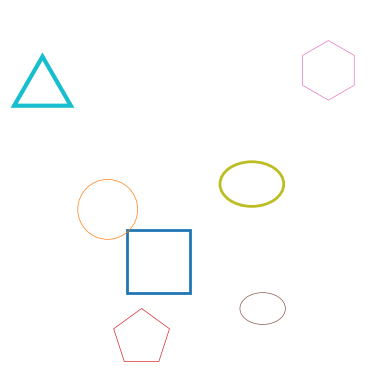[{"shape": "square", "thickness": 2, "radius": 0.41, "center": [0.412, 0.321]}, {"shape": "circle", "thickness": 0.5, "radius": 0.39, "center": [0.28, 0.456]}, {"shape": "pentagon", "thickness": 0.5, "radius": 0.38, "center": [0.368, 0.122]}, {"shape": "oval", "thickness": 0.5, "radius": 0.3, "center": [0.682, 0.199]}, {"shape": "hexagon", "thickness": 0.5, "radius": 0.39, "center": [0.853, 0.817]}, {"shape": "oval", "thickness": 2, "radius": 0.41, "center": [0.654, 0.522]}, {"shape": "triangle", "thickness": 3, "radius": 0.43, "center": [0.11, 0.768]}]